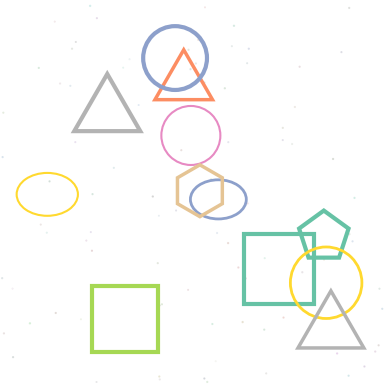[{"shape": "pentagon", "thickness": 3, "radius": 0.34, "center": [0.841, 0.385]}, {"shape": "square", "thickness": 3, "radius": 0.45, "center": [0.724, 0.302]}, {"shape": "triangle", "thickness": 2.5, "radius": 0.43, "center": [0.477, 0.784]}, {"shape": "circle", "thickness": 3, "radius": 0.41, "center": [0.455, 0.849]}, {"shape": "oval", "thickness": 2, "radius": 0.36, "center": [0.567, 0.482]}, {"shape": "circle", "thickness": 1.5, "radius": 0.38, "center": [0.496, 0.648]}, {"shape": "square", "thickness": 3, "radius": 0.43, "center": [0.326, 0.171]}, {"shape": "oval", "thickness": 1.5, "radius": 0.4, "center": [0.123, 0.495]}, {"shape": "circle", "thickness": 2, "radius": 0.46, "center": [0.847, 0.266]}, {"shape": "hexagon", "thickness": 2.5, "radius": 0.34, "center": [0.519, 0.505]}, {"shape": "triangle", "thickness": 2.5, "radius": 0.49, "center": [0.86, 0.146]}, {"shape": "triangle", "thickness": 3, "radius": 0.49, "center": [0.279, 0.709]}]